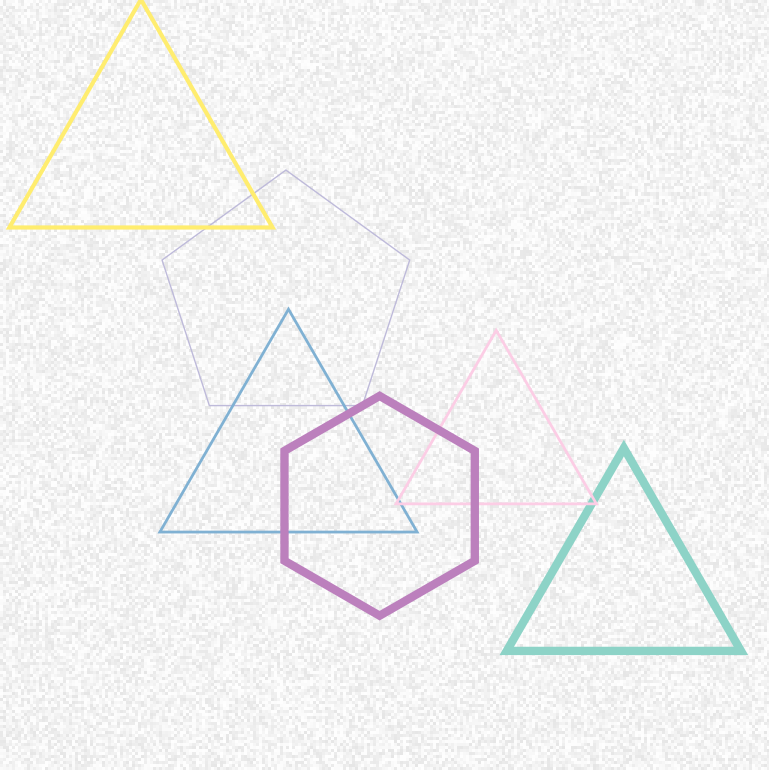[{"shape": "triangle", "thickness": 3, "radius": 0.88, "center": [0.81, 0.242]}, {"shape": "pentagon", "thickness": 0.5, "radius": 0.85, "center": [0.371, 0.61]}, {"shape": "triangle", "thickness": 1, "radius": 0.96, "center": [0.375, 0.405]}, {"shape": "triangle", "thickness": 1, "radius": 0.75, "center": [0.644, 0.421]}, {"shape": "hexagon", "thickness": 3, "radius": 0.71, "center": [0.493, 0.343]}, {"shape": "triangle", "thickness": 1.5, "radius": 0.99, "center": [0.183, 0.803]}]